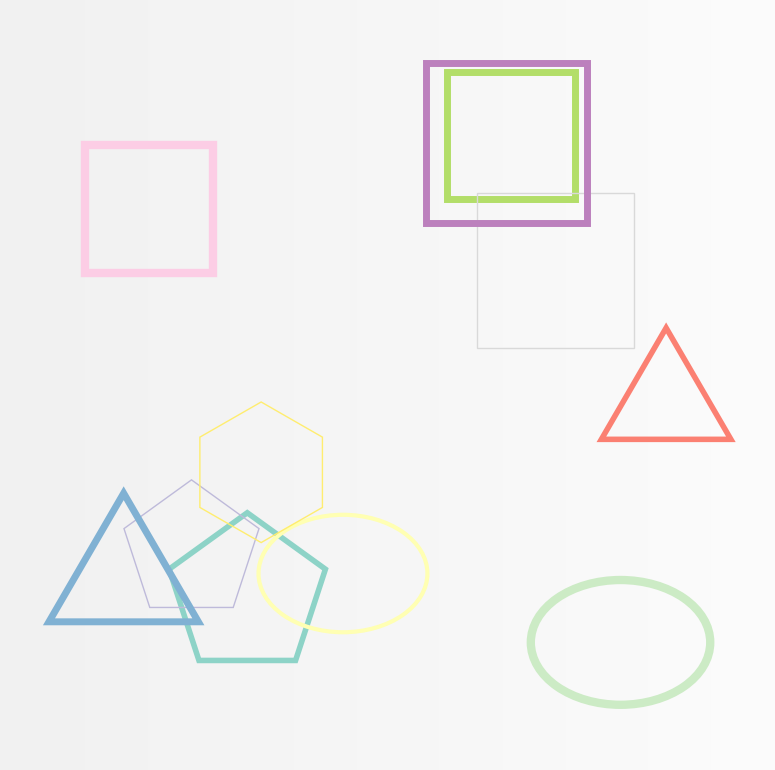[{"shape": "pentagon", "thickness": 2, "radius": 0.53, "center": [0.319, 0.228]}, {"shape": "oval", "thickness": 1.5, "radius": 0.54, "center": [0.443, 0.255]}, {"shape": "pentagon", "thickness": 0.5, "radius": 0.46, "center": [0.247, 0.285]}, {"shape": "triangle", "thickness": 2, "radius": 0.48, "center": [0.86, 0.478]}, {"shape": "triangle", "thickness": 2.5, "radius": 0.56, "center": [0.16, 0.248]}, {"shape": "square", "thickness": 2.5, "radius": 0.41, "center": [0.659, 0.824]}, {"shape": "square", "thickness": 3, "radius": 0.42, "center": [0.192, 0.728]}, {"shape": "square", "thickness": 0.5, "radius": 0.51, "center": [0.717, 0.649]}, {"shape": "square", "thickness": 2.5, "radius": 0.52, "center": [0.653, 0.814]}, {"shape": "oval", "thickness": 3, "radius": 0.58, "center": [0.801, 0.166]}, {"shape": "hexagon", "thickness": 0.5, "radius": 0.46, "center": [0.337, 0.387]}]